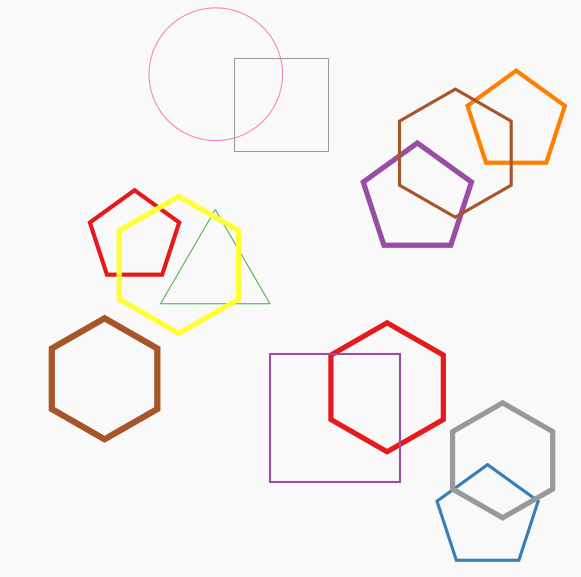[{"shape": "pentagon", "thickness": 2, "radius": 0.4, "center": [0.231, 0.589]}, {"shape": "hexagon", "thickness": 2.5, "radius": 0.56, "center": [0.666, 0.328]}, {"shape": "pentagon", "thickness": 1.5, "radius": 0.46, "center": [0.839, 0.103]}, {"shape": "triangle", "thickness": 0.5, "radius": 0.54, "center": [0.37, 0.528]}, {"shape": "square", "thickness": 1, "radius": 0.56, "center": [0.577, 0.276]}, {"shape": "pentagon", "thickness": 2.5, "radius": 0.49, "center": [0.718, 0.654]}, {"shape": "pentagon", "thickness": 2, "radius": 0.44, "center": [0.888, 0.789]}, {"shape": "hexagon", "thickness": 2.5, "radius": 0.59, "center": [0.308, 0.54]}, {"shape": "hexagon", "thickness": 1.5, "radius": 0.55, "center": [0.783, 0.734]}, {"shape": "hexagon", "thickness": 3, "radius": 0.52, "center": [0.18, 0.343]}, {"shape": "circle", "thickness": 0.5, "radius": 0.57, "center": [0.371, 0.871]}, {"shape": "square", "thickness": 0.5, "radius": 0.4, "center": [0.484, 0.819]}, {"shape": "hexagon", "thickness": 2.5, "radius": 0.5, "center": [0.865, 0.202]}]